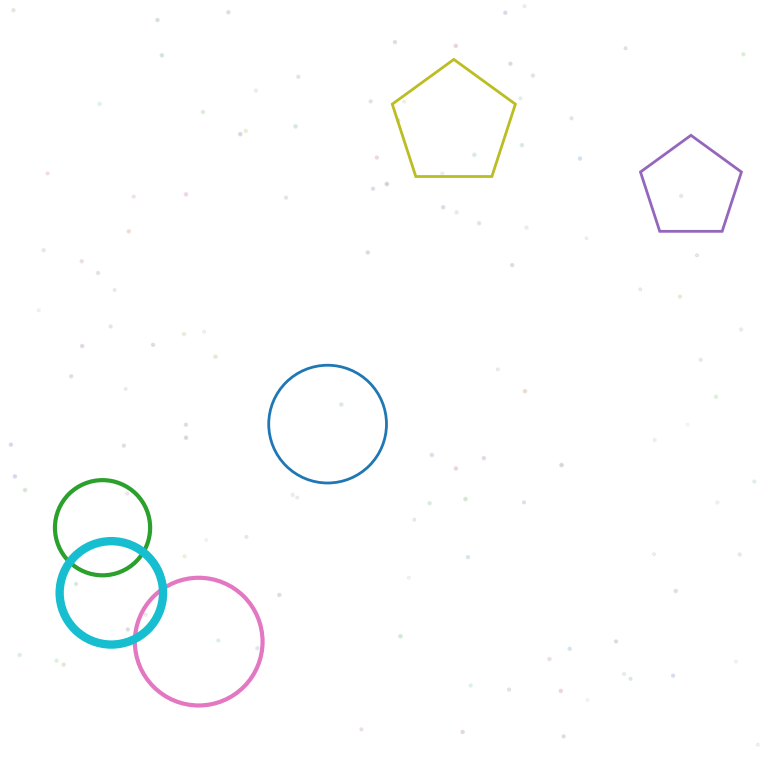[{"shape": "circle", "thickness": 1, "radius": 0.38, "center": [0.425, 0.449]}, {"shape": "circle", "thickness": 1.5, "radius": 0.31, "center": [0.133, 0.315]}, {"shape": "pentagon", "thickness": 1, "radius": 0.34, "center": [0.897, 0.755]}, {"shape": "circle", "thickness": 1.5, "radius": 0.41, "center": [0.258, 0.167]}, {"shape": "pentagon", "thickness": 1, "radius": 0.42, "center": [0.589, 0.839]}, {"shape": "circle", "thickness": 3, "radius": 0.34, "center": [0.145, 0.23]}]